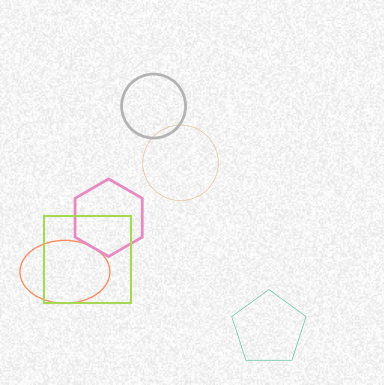[{"shape": "pentagon", "thickness": 0.5, "radius": 0.51, "center": [0.698, 0.146]}, {"shape": "oval", "thickness": 1, "radius": 0.58, "center": [0.169, 0.294]}, {"shape": "hexagon", "thickness": 2, "radius": 0.5, "center": [0.282, 0.435]}, {"shape": "square", "thickness": 1.5, "radius": 0.57, "center": [0.227, 0.325]}, {"shape": "circle", "thickness": 0.5, "radius": 0.49, "center": [0.469, 0.577]}, {"shape": "circle", "thickness": 2, "radius": 0.42, "center": [0.399, 0.725]}]